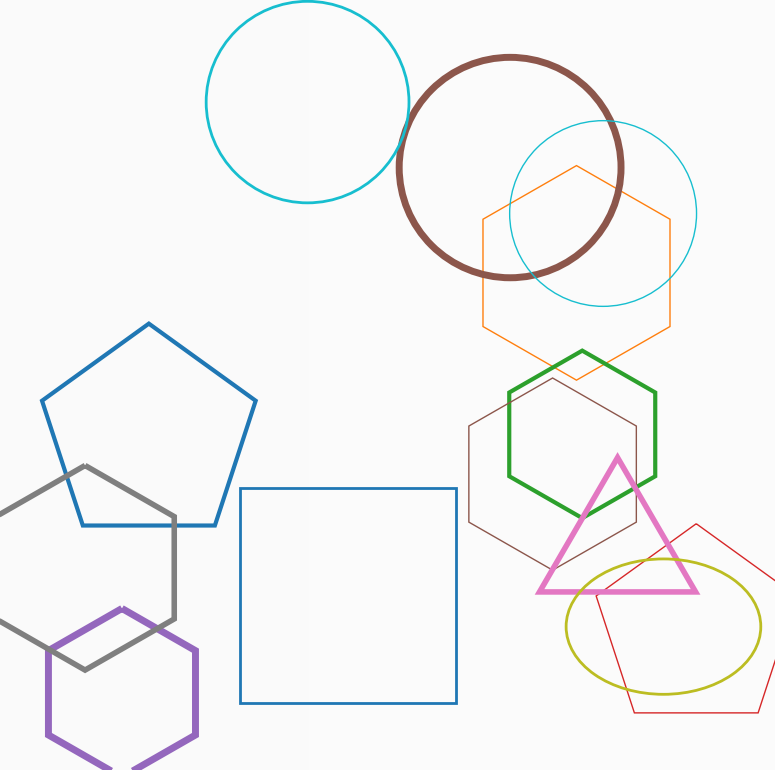[{"shape": "pentagon", "thickness": 1.5, "radius": 0.72, "center": [0.192, 0.435]}, {"shape": "square", "thickness": 1, "radius": 0.7, "center": [0.449, 0.227]}, {"shape": "hexagon", "thickness": 0.5, "radius": 0.7, "center": [0.744, 0.646]}, {"shape": "hexagon", "thickness": 1.5, "radius": 0.54, "center": [0.751, 0.436]}, {"shape": "pentagon", "thickness": 0.5, "radius": 0.68, "center": [0.898, 0.184]}, {"shape": "hexagon", "thickness": 2.5, "radius": 0.55, "center": [0.157, 0.1]}, {"shape": "circle", "thickness": 2.5, "radius": 0.72, "center": [0.658, 0.782]}, {"shape": "hexagon", "thickness": 0.5, "radius": 0.62, "center": [0.713, 0.384]}, {"shape": "triangle", "thickness": 2, "radius": 0.58, "center": [0.797, 0.289]}, {"shape": "hexagon", "thickness": 2, "radius": 0.66, "center": [0.11, 0.263]}, {"shape": "oval", "thickness": 1, "radius": 0.63, "center": [0.856, 0.186]}, {"shape": "circle", "thickness": 1, "radius": 0.65, "center": [0.397, 0.867]}, {"shape": "circle", "thickness": 0.5, "radius": 0.6, "center": [0.778, 0.723]}]